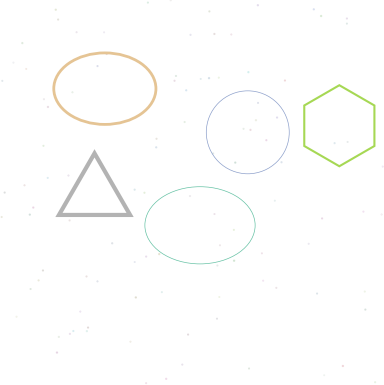[{"shape": "oval", "thickness": 0.5, "radius": 0.72, "center": [0.52, 0.415]}, {"shape": "circle", "thickness": 0.5, "radius": 0.54, "center": [0.644, 0.656]}, {"shape": "hexagon", "thickness": 1.5, "radius": 0.53, "center": [0.881, 0.673]}, {"shape": "oval", "thickness": 2, "radius": 0.66, "center": [0.272, 0.77]}, {"shape": "triangle", "thickness": 3, "radius": 0.53, "center": [0.246, 0.495]}]